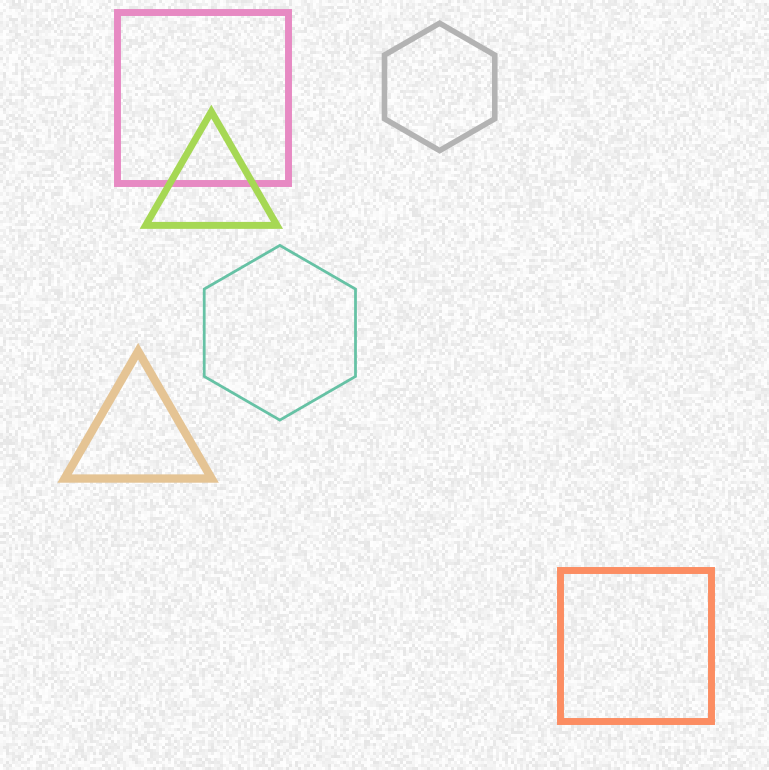[{"shape": "hexagon", "thickness": 1, "radius": 0.57, "center": [0.363, 0.568]}, {"shape": "square", "thickness": 2.5, "radius": 0.49, "center": [0.825, 0.161]}, {"shape": "square", "thickness": 2.5, "radius": 0.55, "center": [0.263, 0.874]}, {"shape": "triangle", "thickness": 2.5, "radius": 0.49, "center": [0.274, 0.757]}, {"shape": "triangle", "thickness": 3, "radius": 0.55, "center": [0.179, 0.434]}, {"shape": "hexagon", "thickness": 2, "radius": 0.41, "center": [0.571, 0.887]}]